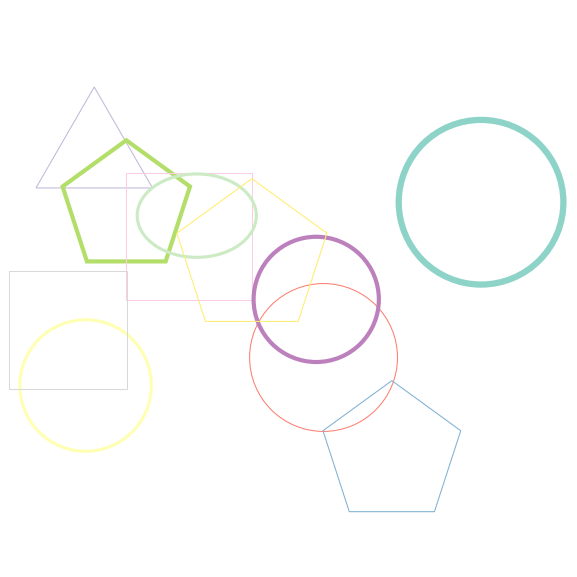[{"shape": "circle", "thickness": 3, "radius": 0.71, "center": [0.833, 0.649]}, {"shape": "circle", "thickness": 1.5, "radius": 0.57, "center": [0.148, 0.332]}, {"shape": "triangle", "thickness": 0.5, "radius": 0.58, "center": [0.163, 0.732]}, {"shape": "circle", "thickness": 0.5, "radius": 0.64, "center": [0.56, 0.38]}, {"shape": "pentagon", "thickness": 0.5, "radius": 0.63, "center": [0.679, 0.215]}, {"shape": "pentagon", "thickness": 2, "radius": 0.58, "center": [0.219, 0.64]}, {"shape": "square", "thickness": 0.5, "radius": 0.55, "center": [0.328, 0.59]}, {"shape": "square", "thickness": 0.5, "radius": 0.51, "center": [0.118, 0.428]}, {"shape": "circle", "thickness": 2, "radius": 0.54, "center": [0.548, 0.481]}, {"shape": "oval", "thickness": 1.5, "radius": 0.52, "center": [0.341, 0.626]}, {"shape": "pentagon", "thickness": 0.5, "radius": 0.68, "center": [0.436, 0.553]}]